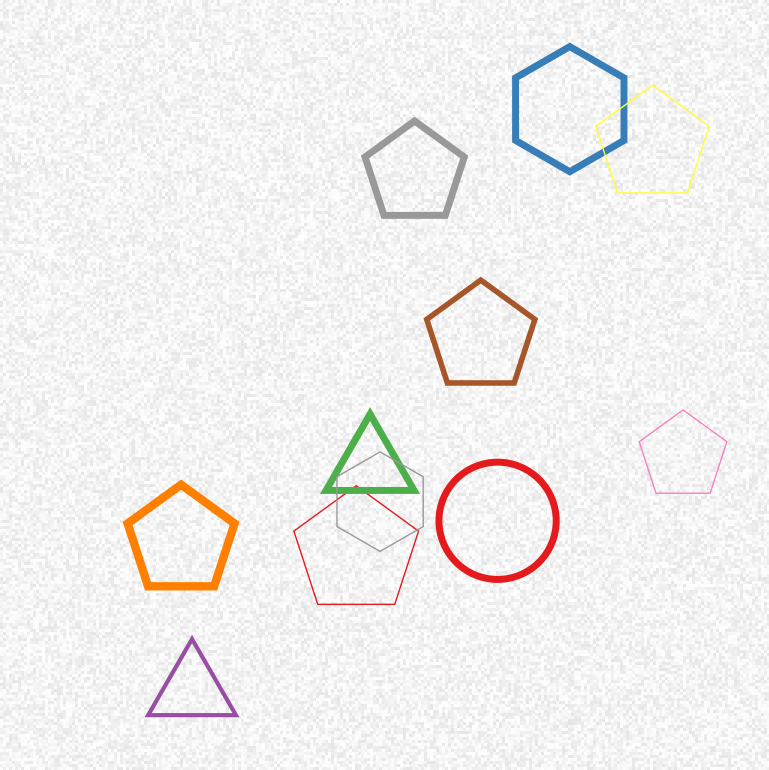[{"shape": "circle", "thickness": 2.5, "radius": 0.38, "center": [0.646, 0.324]}, {"shape": "pentagon", "thickness": 0.5, "radius": 0.43, "center": [0.463, 0.284]}, {"shape": "hexagon", "thickness": 2.5, "radius": 0.41, "center": [0.74, 0.858]}, {"shape": "triangle", "thickness": 2.5, "radius": 0.33, "center": [0.481, 0.396]}, {"shape": "triangle", "thickness": 1.5, "radius": 0.33, "center": [0.249, 0.104]}, {"shape": "pentagon", "thickness": 3, "radius": 0.36, "center": [0.235, 0.298]}, {"shape": "pentagon", "thickness": 0.5, "radius": 0.39, "center": [0.847, 0.812]}, {"shape": "pentagon", "thickness": 2, "radius": 0.37, "center": [0.624, 0.562]}, {"shape": "pentagon", "thickness": 0.5, "radius": 0.3, "center": [0.887, 0.408]}, {"shape": "pentagon", "thickness": 2.5, "radius": 0.34, "center": [0.538, 0.775]}, {"shape": "hexagon", "thickness": 0.5, "radius": 0.32, "center": [0.494, 0.349]}]